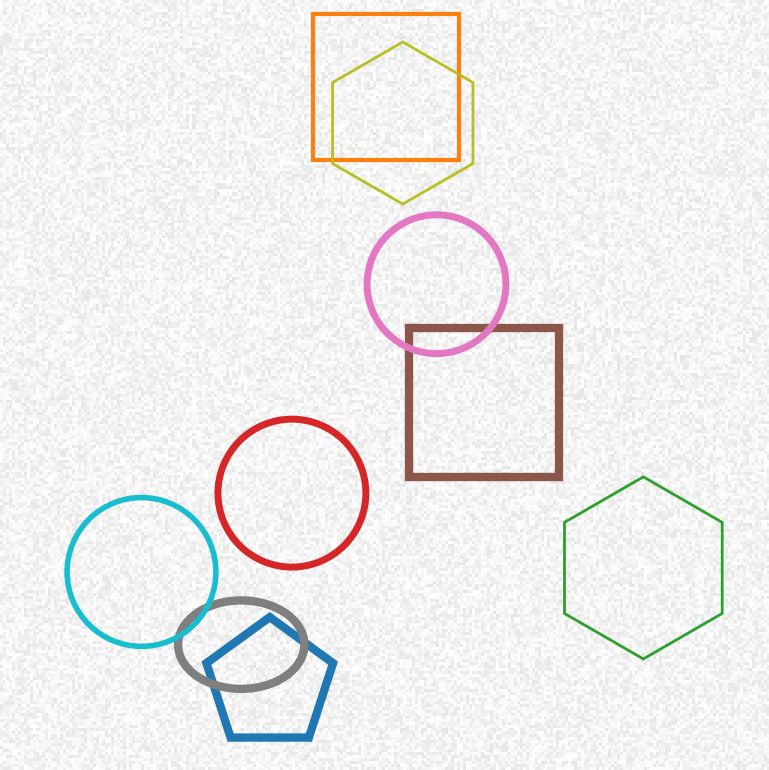[{"shape": "pentagon", "thickness": 3, "radius": 0.43, "center": [0.35, 0.112]}, {"shape": "square", "thickness": 1.5, "radius": 0.47, "center": [0.501, 0.886]}, {"shape": "hexagon", "thickness": 1, "radius": 0.59, "center": [0.836, 0.262]}, {"shape": "circle", "thickness": 2.5, "radius": 0.48, "center": [0.379, 0.36]}, {"shape": "square", "thickness": 3, "radius": 0.48, "center": [0.629, 0.477]}, {"shape": "circle", "thickness": 2.5, "radius": 0.45, "center": [0.567, 0.631]}, {"shape": "oval", "thickness": 3, "radius": 0.41, "center": [0.313, 0.163]}, {"shape": "hexagon", "thickness": 1, "radius": 0.53, "center": [0.523, 0.84]}, {"shape": "circle", "thickness": 2, "radius": 0.48, "center": [0.184, 0.257]}]